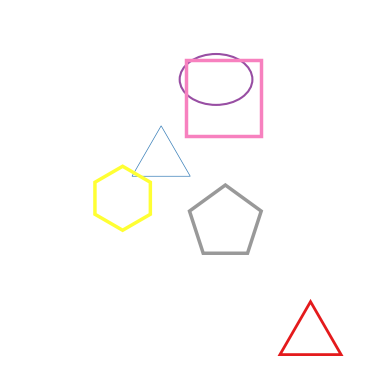[{"shape": "triangle", "thickness": 2, "radius": 0.46, "center": [0.807, 0.125]}, {"shape": "triangle", "thickness": 0.5, "radius": 0.44, "center": [0.419, 0.586]}, {"shape": "oval", "thickness": 1.5, "radius": 0.47, "center": [0.561, 0.794]}, {"shape": "hexagon", "thickness": 2.5, "radius": 0.42, "center": [0.319, 0.485]}, {"shape": "square", "thickness": 2.5, "radius": 0.49, "center": [0.581, 0.745]}, {"shape": "pentagon", "thickness": 2.5, "radius": 0.49, "center": [0.585, 0.421]}]